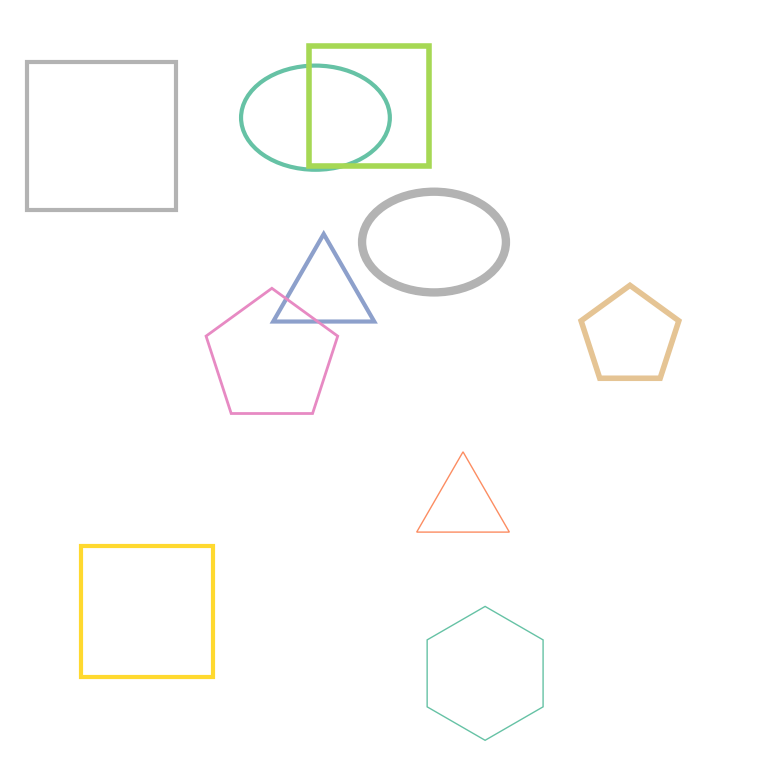[{"shape": "hexagon", "thickness": 0.5, "radius": 0.43, "center": [0.63, 0.126]}, {"shape": "oval", "thickness": 1.5, "radius": 0.48, "center": [0.41, 0.847]}, {"shape": "triangle", "thickness": 0.5, "radius": 0.35, "center": [0.601, 0.344]}, {"shape": "triangle", "thickness": 1.5, "radius": 0.38, "center": [0.42, 0.62]}, {"shape": "pentagon", "thickness": 1, "radius": 0.45, "center": [0.353, 0.536]}, {"shape": "square", "thickness": 2, "radius": 0.39, "center": [0.479, 0.862]}, {"shape": "square", "thickness": 1.5, "radius": 0.43, "center": [0.191, 0.206]}, {"shape": "pentagon", "thickness": 2, "radius": 0.33, "center": [0.818, 0.563]}, {"shape": "oval", "thickness": 3, "radius": 0.47, "center": [0.564, 0.686]}, {"shape": "square", "thickness": 1.5, "radius": 0.48, "center": [0.132, 0.823]}]